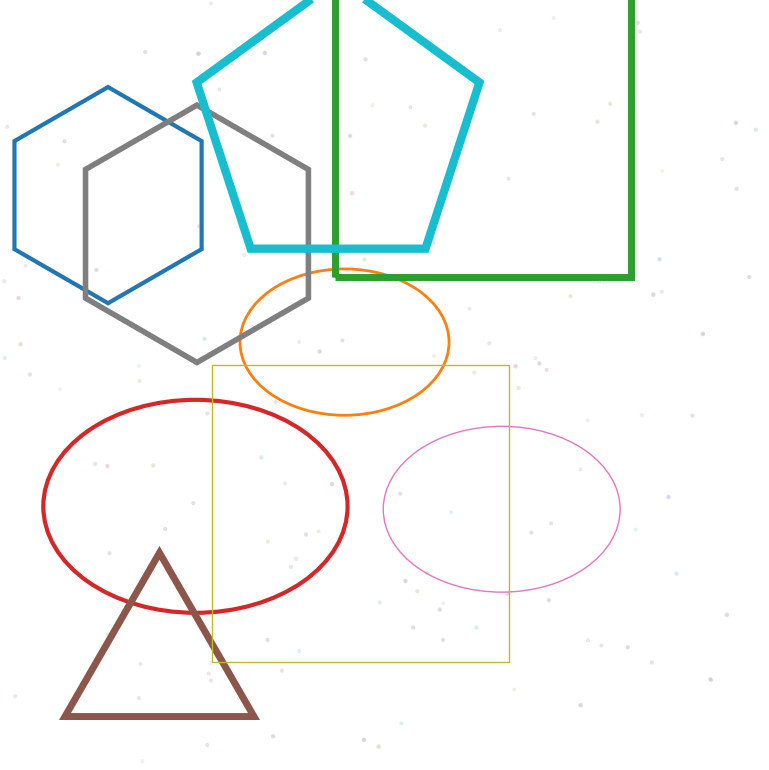[{"shape": "hexagon", "thickness": 1.5, "radius": 0.7, "center": [0.14, 0.747]}, {"shape": "oval", "thickness": 1, "radius": 0.68, "center": [0.447, 0.556]}, {"shape": "square", "thickness": 2.5, "radius": 0.96, "center": [0.627, 0.833]}, {"shape": "oval", "thickness": 1.5, "radius": 0.99, "center": [0.254, 0.342]}, {"shape": "triangle", "thickness": 2.5, "radius": 0.71, "center": [0.207, 0.14]}, {"shape": "oval", "thickness": 0.5, "radius": 0.77, "center": [0.652, 0.339]}, {"shape": "hexagon", "thickness": 2, "radius": 0.84, "center": [0.256, 0.696]}, {"shape": "square", "thickness": 0.5, "radius": 0.97, "center": [0.468, 0.333]}, {"shape": "pentagon", "thickness": 3, "radius": 0.97, "center": [0.439, 0.833]}]